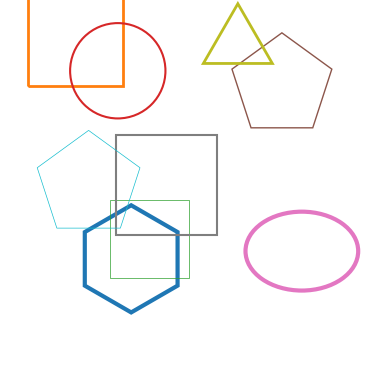[{"shape": "hexagon", "thickness": 3, "radius": 0.7, "center": [0.341, 0.328]}, {"shape": "square", "thickness": 2, "radius": 0.62, "center": [0.197, 0.899]}, {"shape": "square", "thickness": 0.5, "radius": 0.51, "center": [0.388, 0.38]}, {"shape": "circle", "thickness": 1.5, "radius": 0.62, "center": [0.306, 0.816]}, {"shape": "pentagon", "thickness": 1, "radius": 0.68, "center": [0.732, 0.778]}, {"shape": "oval", "thickness": 3, "radius": 0.73, "center": [0.784, 0.348]}, {"shape": "square", "thickness": 1.5, "radius": 0.65, "center": [0.433, 0.519]}, {"shape": "triangle", "thickness": 2, "radius": 0.52, "center": [0.618, 0.887]}, {"shape": "pentagon", "thickness": 0.5, "radius": 0.7, "center": [0.23, 0.521]}]